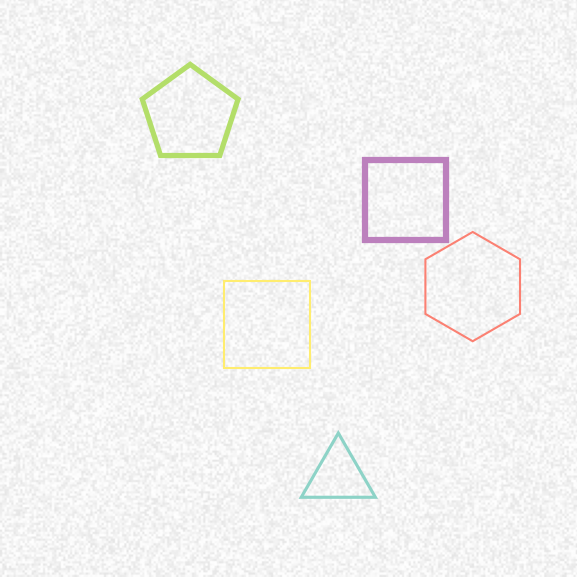[{"shape": "triangle", "thickness": 1.5, "radius": 0.37, "center": [0.586, 0.175]}, {"shape": "hexagon", "thickness": 1, "radius": 0.47, "center": [0.819, 0.503]}, {"shape": "pentagon", "thickness": 2.5, "radius": 0.44, "center": [0.329, 0.8]}, {"shape": "square", "thickness": 3, "radius": 0.35, "center": [0.702, 0.653]}, {"shape": "square", "thickness": 1, "radius": 0.37, "center": [0.463, 0.437]}]